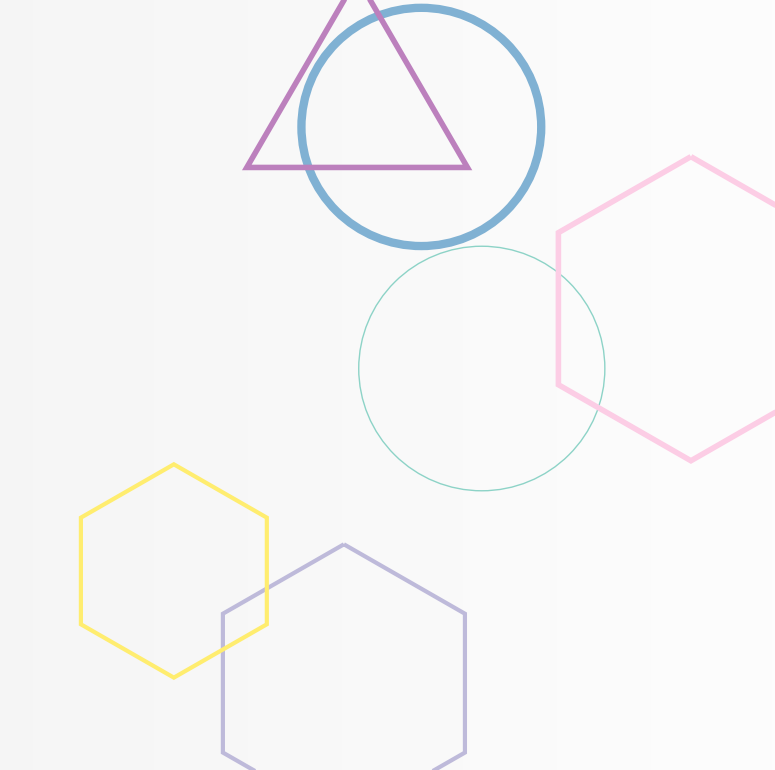[{"shape": "circle", "thickness": 0.5, "radius": 0.79, "center": [0.622, 0.521]}, {"shape": "hexagon", "thickness": 1.5, "radius": 0.9, "center": [0.444, 0.113]}, {"shape": "circle", "thickness": 3, "radius": 0.77, "center": [0.544, 0.835]}, {"shape": "hexagon", "thickness": 2, "radius": 0.99, "center": [0.892, 0.599]}, {"shape": "triangle", "thickness": 2, "radius": 0.82, "center": [0.461, 0.865]}, {"shape": "hexagon", "thickness": 1.5, "radius": 0.69, "center": [0.224, 0.258]}]